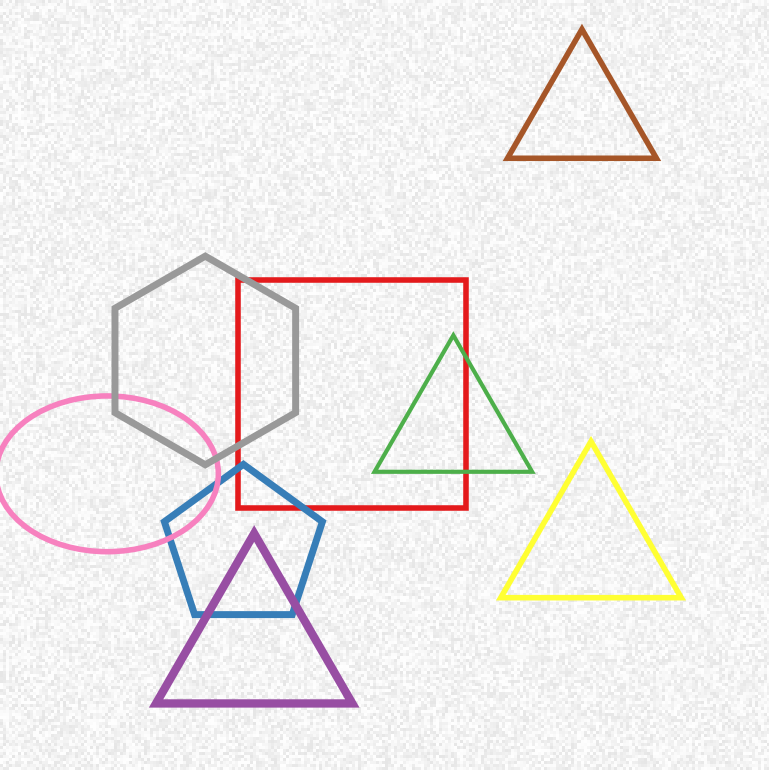[{"shape": "square", "thickness": 2, "radius": 0.74, "center": [0.458, 0.489]}, {"shape": "pentagon", "thickness": 2.5, "radius": 0.54, "center": [0.316, 0.289]}, {"shape": "triangle", "thickness": 1.5, "radius": 0.59, "center": [0.589, 0.446]}, {"shape": "triangle", "thickness": 3, "radius": 0.74, "center": [0.33, 0.16]}, {"shape": "triangle", "thickness": 2, "radius": 0.68, "center": [0.768, 0.291]}, {"shape": "triangle", "thickness": 2, "radius": 0.56, "center": [0.756, 0.85]}, {"shape": "oval", "thickness": 2, "radius": 0.72, "center": [0.139, 0.385]}, {"shape": "hexagon", "thickness": 2.5, "radius": 0.68, "center": [0.267, 0.532]}]